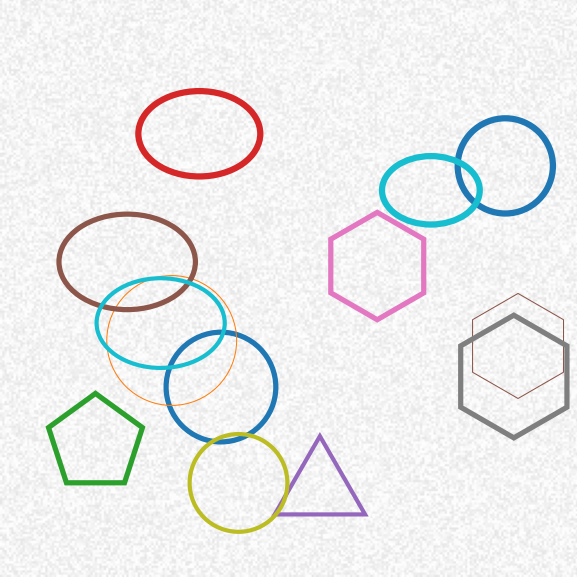[{"shape": "circle", "thickness": 2.5, "radius": 0.47, "center": [0.383, 0.329]}, {"shape": "circle", "thickness": 3, "radius": 0.41, "center": [0.875, 0.712]}, {"shape": "circle", "thickness": 0.5, "radius": 0.56, "center": [0.297, 0.41]}, {"shape": "pentagon", "thickness": 2.5, "radius": 0.43, "center": [0.165, 0.232]}, {"shape": "oval", "thickness": 3, "radius": 0.53, "center": [0.345, 0.767]}, {"shape": "triangle", "thickness": 2, "radius": 0.45, "center": [0.554, 0.154]}, {"shape": "oval", "thickness": 2.5, "radius": 0.59, "center": [0.22, 0.546]}, {"shape": "hexagon", "thickness": 0.5, "radius": 0.45, "center": [0.897, 0.4]}, {"shape": "hexagon", "thickness": 2.5, "radius": 0.46, "center": [0.653, 0.538]}, {"shape": "hexagon", "thickness": 2.5, "radius": 0.53, "center": [0.89, 0.347]}, {"shape": "circle", "thickness": 2, "radius": 0.42, "center": [0.413, 0.163]}, {"shape": "oval", "thickness": 2, "radius": 0.55, "center": [0.278, 0.44]}, {"shape": "oval", "thickness": 3, "radius": 0.42, "center": [0.746, 0.67]}]